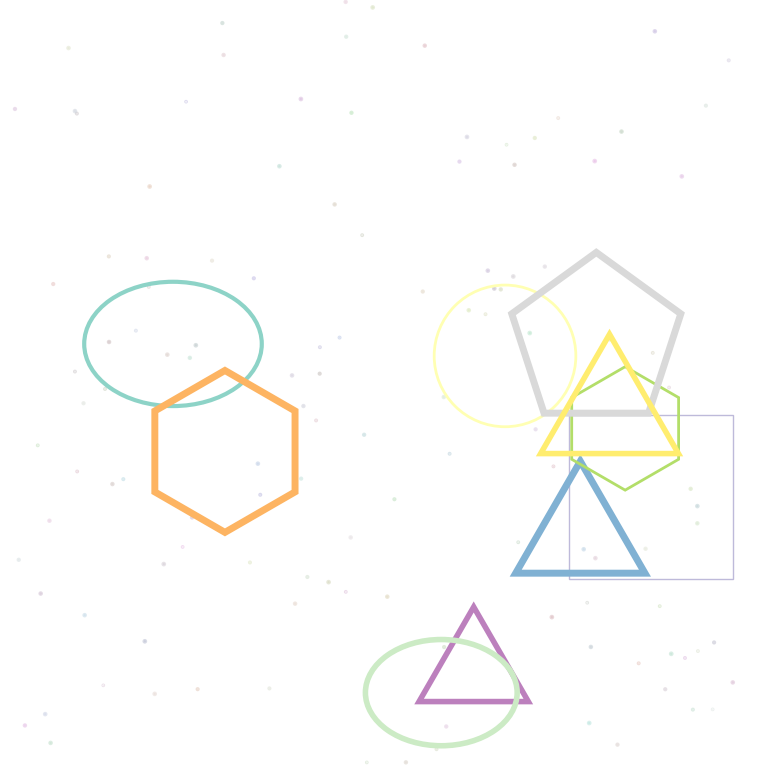[{"shape": "oval", "thickness": 1.5, "radius": 0.58, "center": [0.225, 0.553]}, {"shape": "circle", "thickness": 1, "radius": 0.46, "center": [0.656, 0.538]}, {"shape": "square", "thickness": 0.5, "radius": 0.53, "center": [0.846, 0.354]}, {"shape": "triangle", "thickness": 2.5, "radius": 0.48, "center": [0.754, 0.304]}, {"shape": "hexagon", "thickness": 2.5, "radius": 0.53, "center": [0.292, 0.414]}, {"shape": "hexagon", "thickness": 1, "radius": 0.4, "center": [0.812, 0.444]}, {"shape": "pentagon", "thickness": 2.5, "radius": 0.58, "center": [0.774, 0.557]}, {"shape": "triangle", "thickness": 2, "radius": 0.41, "center": [0.615, 0.13]}, {"shape": "oval", "thickness": 2, "radius": 0.49, "center": [0.573, 0.1]}, {"shape": "triangle", "thickness": 2, "radius": 0.52, "center": [0.792, 0.463]}]